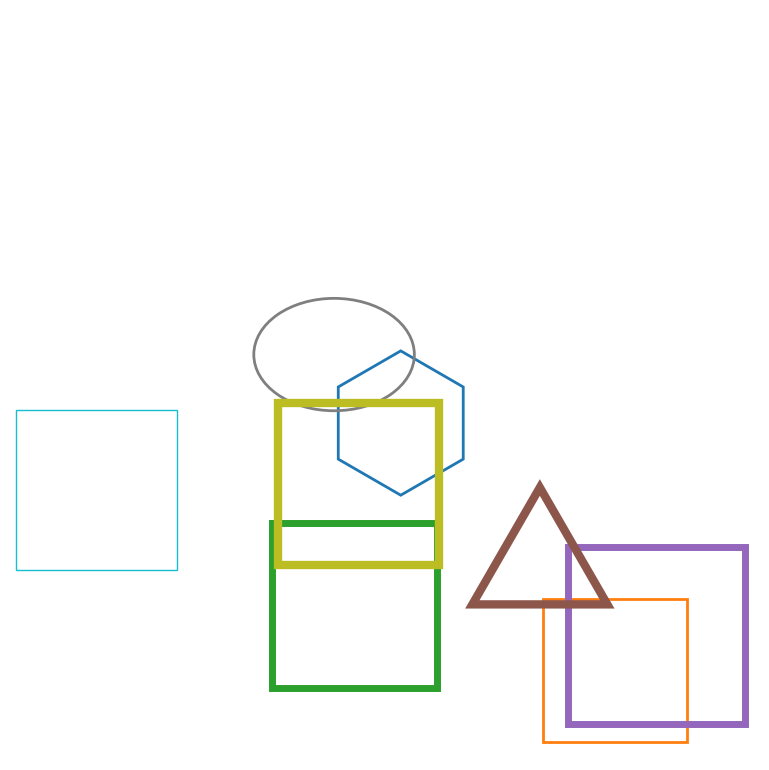[{"shape": "hexagon", "thickness": 1, "radius": 0.47, "center": [0.52, 0.451]}, {"shape": "square", "thickness": 1, "radius": 0.47, "center": [0.799, 0.129]}, {"shape": "square", "thickness": 2.5, "radius": 0.54, "center": [0.461, 0.214]}, {"shape": "square", "thickness": 2.5, "radius": 0.58, "center": [0.852, 0.175]}, {"shape": "triangle", "thickness": 3, "radius": 0.51, "center": [0.701, 0.266]}, {"shape": "oval", "thickness": 1, "radius": 0.52, "center": [0.434, 0.54]}, {"shape": "square", "thickness": 3, "radius": 0.52, "center": [0.465, 0.371]}, {"shape": "square", "thickness": 0.5, "radius": 0.52, "center": [0.125, 0.363]}]